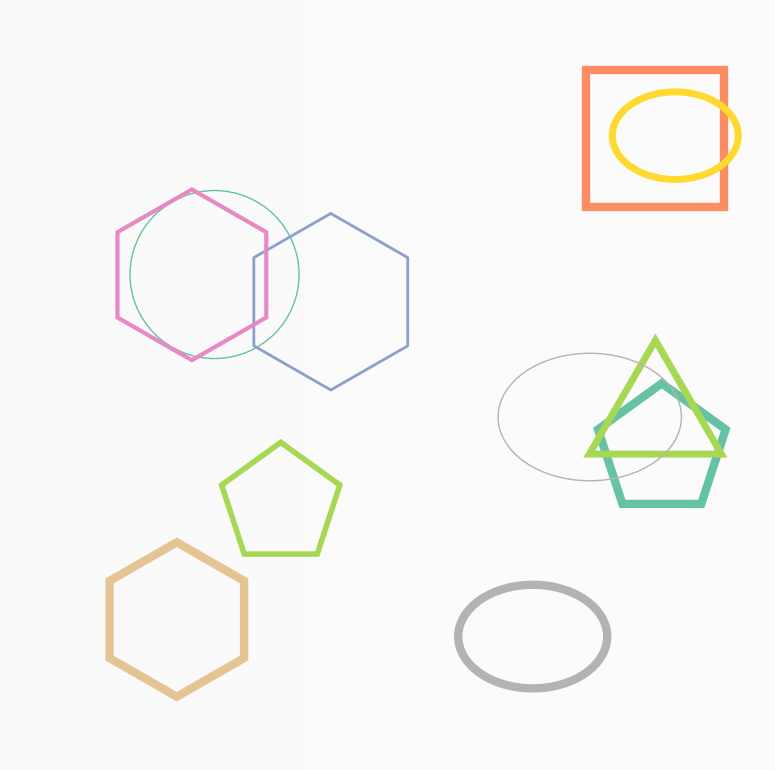[{"shape": "pentagon", "thickness": 3, "radius": 0.43, "center": [0.854, 0.416]}, {"shape": "circle", "thickness": 0.5, "radius": 0.55, "center": [0.277, 0.643]}, {"shape": "square", "thickness": 3, "radius": 0.44, "center": [0.845, 0.82]}, {"shape": "hexagon", "thickness": 1, "radius": 0.57, "center": [0.427, 0.608]}, {"shape": "hexagon", "thickness": 1.5, "radius": 0.55, "center": [0.248, 0.643]}, {"shape": "pentagon", "thickness": 2, "radius": 0.4, "center": [0.362, 0.345]}, {"shape": "triangle", "thickness": 2.5, "radius": 0.49, "center": [0.846, 0.459]}, {"shape": "oval", "thickness": 2.5, "radius": 0.41, "center": [0.871, 0.824]}, {"shape": "hexagon", "thickness": 3, "radius": 0.5, "center": [0.228, 0.195]}, {"shape": "oval", "thickness": 3, "radius": 0.48, "center": [0.687, 0.173]}, {"shape": "oval", "thickness": 0.5, "radius": 0.59, "center": [0.761, 0.458]}]